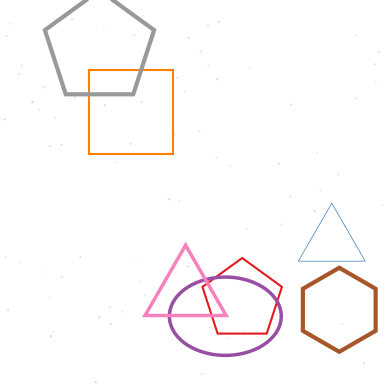[{"shape": "pentagon", "thickness": 1.5, "radius": 0.54, "center": [0.629, 0.221]}, {"shape": "triangle", "thickness": 0.5, "radius": 0.5, "center": [0.862, 0.372]}, {"shape": "oval", "thickness": 2.5, "radius": 0.73, "center": [0.585, 0.179]}, {"shape": "square", "thickness": 1.5, "radius": 0.55, "center": [0.34, 0.709]}, {"shape": "hexagon", "thickness": 3, "radius": 0.55, "center": [0.881, 0.195]}, {"shape": "triangle", "thickness": 2.5, "radius": 0.61, "center": [0.482, 0.241]}, {"shape": "pentagon", "thickness": 3, "radius": 0.75, "center": [0.258, 0.876]}]